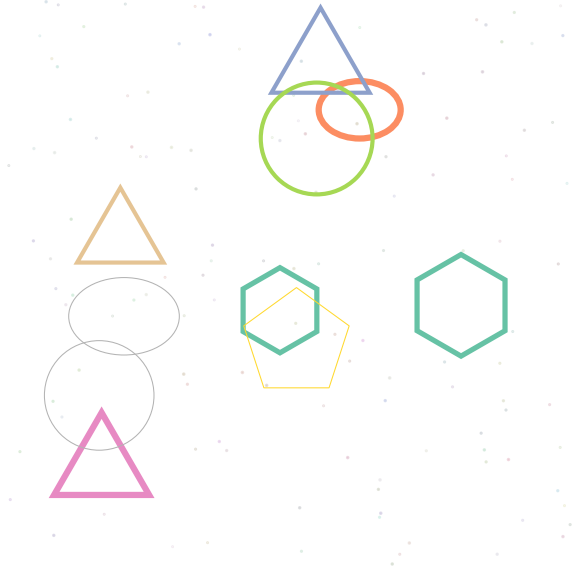[{"shape": "hexagon", "thickness": 2.5, "radius": 0.44, "center": [0.798, 0.47]}, {"shape": "hexagon", "thickness": 2.5, "radius": 0.37, "center": [0.485, 0.462]}, {"shape": "oval", "thickness": 3, "radius": 0.35, "center": [0.623, 0.809]}, {"shape": "triangle", "thickness": 2, "radius": 0.49, "center": [0.555, 0.888]}, {"shape": "triangle", "thickness": 3, "radius": 0.48, "center": [0.176, 0.19]}, {"shape": "circle", "thickness": 2, "radius": 0.48, "center": [0.548, 0.759]}, {"shape": "pentagon", "thickness": 0.5, "radius": 0.48, "center": [0.513, 0.405]}, {"shape": "triangle", "thickness": 2, "radius": 0.43, "center": [0.208, 0.588]}, {"shape": "circle", "thickness": 0.5, "radius": 0.47, "center": [0.172, 0.314]}, {"shape": "oval", "thickness": 0.5, "radius": 0.48, "center": [0.215, 0.451]}]